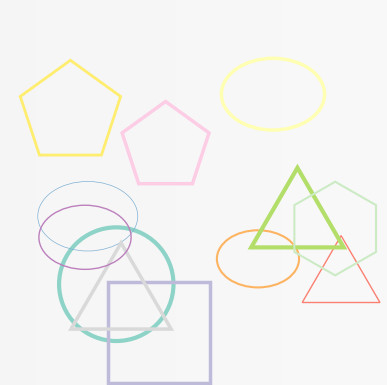[{"shape": "circle", "thickness": 3, "radius": 0.74, "center": [0.3, 0.262]}, {"shape": "oval", "thickness": 2.5, "radius": 0.67, "center": [0.704, 0.755]}, {"shape": "square", "thickness": 2.5, "radius": 0.66, "center": [0.41, 0.136]}, {"shape": "triangle", "thickness": 1, "radius": 0.58, "center": [0.88, 0.272]}, {"shape": "oval", "thickness": 0.5, "radius": 0.65, "center": [0.226, 0.438]}, {"shape": "oval", "thickness": 1.5, "radius": 0.53, "center": [0.666, 0.328]}, {"shape": "triangle", "thickness": 3, "radius": 0.69, "center": [0.768, 0.426]}, {"shape": "pentagon", "thickness": 2.5, "radius": 0.59, "center": [0.427, 0.618]}, {"shape": "triangle", "thickness": 2.5, "radius": 0.75, "center": [0.312, 0.22]}, {"shape": "oval", "thickness": 1, "radius": 0.59, "center": [0.219, 0.384]}, {"shape": "hexagon", "thickness": 1.5, "radius": 0.61, "center": [0.865, 0.406]}, {"shape": "pentagon", "thickness": 2, "radius": 0.68, "center": [0.182, 0.707]}]